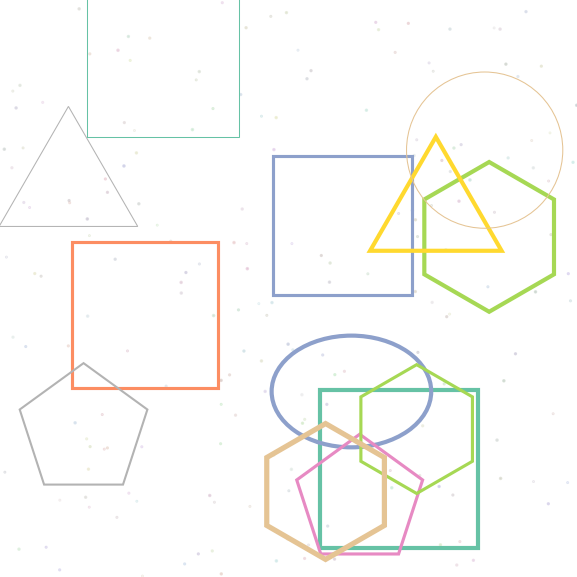[{"shape": "square", "thickness": 2, "radius": 0.68, "center": [0.691, 0.187]}, {"shape": "square", "thickness": 0.5, "radius": 0.66, "center": [0.282, 0.893]}, {"shape": "square", "thickness": 1.5, "radius": 0.63, "center": [0.251, 0.454]}, {"shape": "square", "thickness": 1.5, "radius": 0.6, "center": [0.593, 0.609]}, {"shape": "oval", "thickness": 2, "radius": 0.69, "center": [0.609, 0.321]}, {"shape": "pentagon", "thickness": 1.5, "radius": 0.57, "center": [0.623, 0.133]}, {"shape": "hexagon", "thickness": 1.5, "radius": 0.56, "center": [0.722, 0.256]}, {"shape": "hexagon", "thickness": 2, "radius": 0.65, "center": [0.847, 0.589]}, {"shape": "triangle", "thickness": 2, "radius": 0.66, "center": [0.755, 0.631]}, {"shape": "circle", "thickness": 0.5, "radius": 0.68, "center": [0.839, 0.739]}, {"shape": "hexagon", "thickness": 2.5, "radius": 0.59, "center": [0.564, 0.148]}, {"shape": "pentagon", "thickness": 1, "radius": 0.58, "center": [0.145, 0.254]}, {"shape": "triangle", "thickness": 0.5, "radius": 0.69, "center": [0.118, 0.676]}]